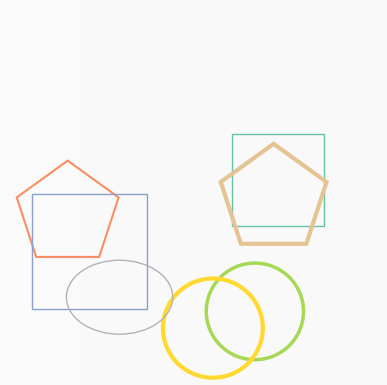[{"shape": "square", "thickness": 1, "radius": 0.59, "center": [0.718, 0.533]}, {"shape": "pentagon", "thickness": 1.5, "radius": 0.69, "center": [0.175, 0.444]}, {"shape": "square", "thickness": 1, "radius": 0.74, "center": [0.232, 0.347]}, {"shape": "circle", "thickness": 2.5, "radius": 0.63, "center": [0.658, 0.191]}, {"shape": "circle", "thickness": 3, "radius": 0.64, "center": [0.549, 0.148]}, {"shape": "pentagon", "thickness": 3, "radius": 0.72, "center": [0.706, 0.483]}, {"shape": "oval", "thickness": 1, "radius": 0.69, "center": [0.309, 0.228]}]